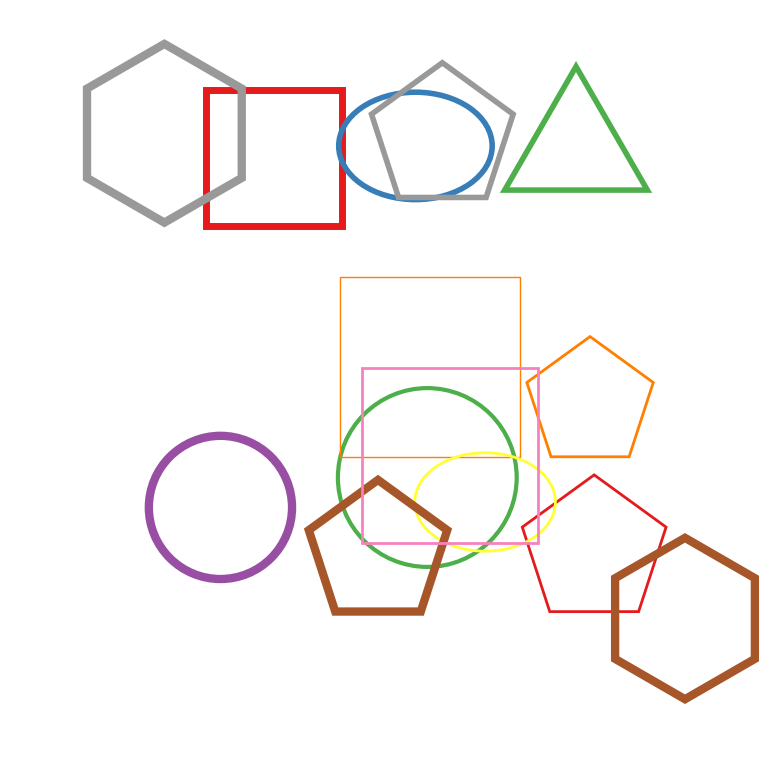[{"shape": "square", "thickness": 2.5, "radius": 0.44, "center": [0.356, 0.795]}, {"shape": "pentagon", "thickness": 1, "radius": 0.49, "center": [0.772, 0.285]}, {"shape": "oval", "thickness": 2, "radius": 0.5, "center": [0.54, 0.811]}, {"shape": "triangle", "thickness": 2, "radius": 0.53, "center": [0.748, 0.807]}, {"shape": "circle", "thickness": 1.5, "radius": 0.58, "center": [0.555, 0.38]}, {"shape": "circle", "thickness": 3, "radius": 0.46, "center": [0.286, 0.341]}, {"shape": "square", "thickness": 0.5, "radius": 0.58, "center": [0.559, 0.524]}, {"shape": "pentagon", "thickness": 1, "radius": 0.43, "center": [0.766, 0.477]}, {"shape": "oval", "thickness": 1, "radius": 0.46, "center": [0.63, 0.348]}, {"shape": "hexagon", "thickness": 3, "radius": 0.52, "center": [0.89, 0.197]}, {"shape": "pentagon", "thickness": 3, "radius": 0.47, "center": [0.491, 0.282]}, {"shape": "square", "thickness": 1, "radius": 0.57, "center": [0.585, 0.408]}, {"shape": "hexagon", "thickness": 3, "radius": 0.58, "center": [0.213, 0.827]}, {"shape": "pentagon", "thickness": 2, "radius": 0.48, "center": [0.574, 0.822]}]